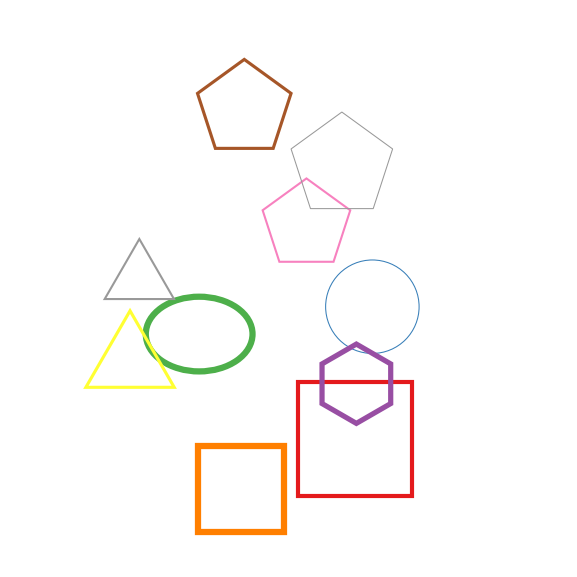[{"shape": "square", "thickness": 2, "radius": 0.49, "center": [0.615, 0.239]}, {"shape": "circle", "thickness": 0.5, "radius": 0.4, "center": [0.645, 0.468]}, {"shape": "oval", "thickness": 3, "radius": 0.46, "center": [0.345, 0.421]}, {"shape": "hexagon", "thickness": 2.5, "radius": 0.34, "center": [0.617, 0.335]}, {"shape": "square", "thickness": 3, "radius": 0.37, "center": [0.417, 0.153]}, {"shape": "triangle", "thickness": 1.5, "radius": 0.44, "center": [0.225, 0.373]}, {"shape": "pentagon", "thickness": 1.5, "radius": 0.43, "center": [0.423, 0.811]}, {"shape": "pentagon", "thickness": 1, "radius": 0.4, "center": [0.531, 0.61]}, {"shape": "pentagon", "thickness": 0.5, "radius": 0.46, "center": [0.592, 0.713]}, {"shape": "triangle", "thickness": 1, "radius": 0.35, "center": [0.241, 0.516]}]